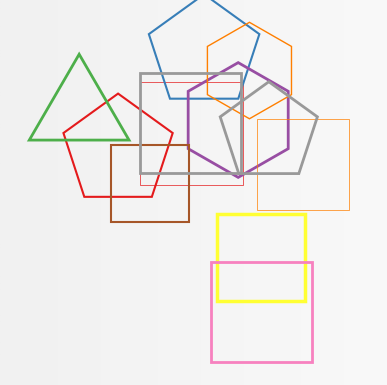[{"shape": "pentagon", "thickness": 1.5, "radius": 0.74, "center": [0.305, 0.609]}, {"shape": "square", "thickness": 0.5, "radius": 0.67, "center": [0.495, 0.652]}, {"shape": "pentagon", "thickness": 1.5, "radius": 0.75, "center": [0.527, 0.865]}, {"shape": "triangle", "thickness": 2, "radius": 0.74, "center": [0.204, 0.71]}, {"shape": "hexagon", "thickness": 2, "radius": 0.75, "center": [0.615, 0.688]}, {"shape": "hexagon", "thickness": 1, "radius": 0.63, "center": [0.644, 0.817]}, {"shape": "square", "thickness": 0.5, "radius": 0.59, "center": [0.782, 0.572]}, {"shape": "square", "thickness": 2.5, "radius": 0.56, "center": [0.673, 0.33]}, {"shape": "square", "thickness": 1.5, "radius": 0.5, "center": [0.386, 0.524]}, {"shape": "square", "thickness": 2, "radius": 0.65, "center": [0.676, 0.19]}, {"shape": "pentagon", "thickness": 2, "radius": 0.66, "center": [0.694, 0.656]}, {"shape": "square", "thickness": 2, "radius": 0.65, "center": [0.493, 0.681]}]